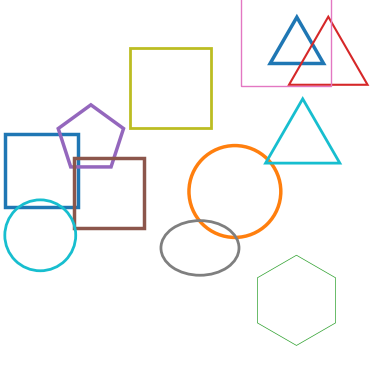[{"shape": "square", "thickness": 2.5, "radius": 0.47, "center": [0.107, 0.558]}, {"shape": "triangle", "thickness": 2.5, "radius": 0.4, "center": [0.771, 0.875]}, {"shape": "circle", "thickness": 2.5, "radius": 0.6, "center": [0.61, 0.503]}, {"shape": "hexagon", "thickness": 0.5, "radius": 0.59, "center": [0.77, 0.22]}, {"shape": "triangle", "thickness": 1.5, "radius": 0.59, "center": [0.853, 0.839]}, {"shape": "pentagon", "thickness": 2.5, "radius": 0.45, "center": [0.236, 0.639]}, {"shape": "square", "thickness": 2.5, "radius": 0.45, "center": [0.283, 0.498]}, {"shape": "square", "thickness": 1, "radius": 0.58, "center": [0.743, 0.894]}, {"shape": "oval", "thickness": 2, "radius": 0.51, "center": [0.519, 0.356]}, {"shape": "square", "thickness": 2, "radius": 0.52, "center": [0.443, 0.772]}, {"shape": "circle", "thickness": 2, "radius": 0.46, "center": [0.105, 0.389]}, {"shape": "triangle", "thickness": 2, "radius": 0.56, "center": [0.786, 0.632]}]